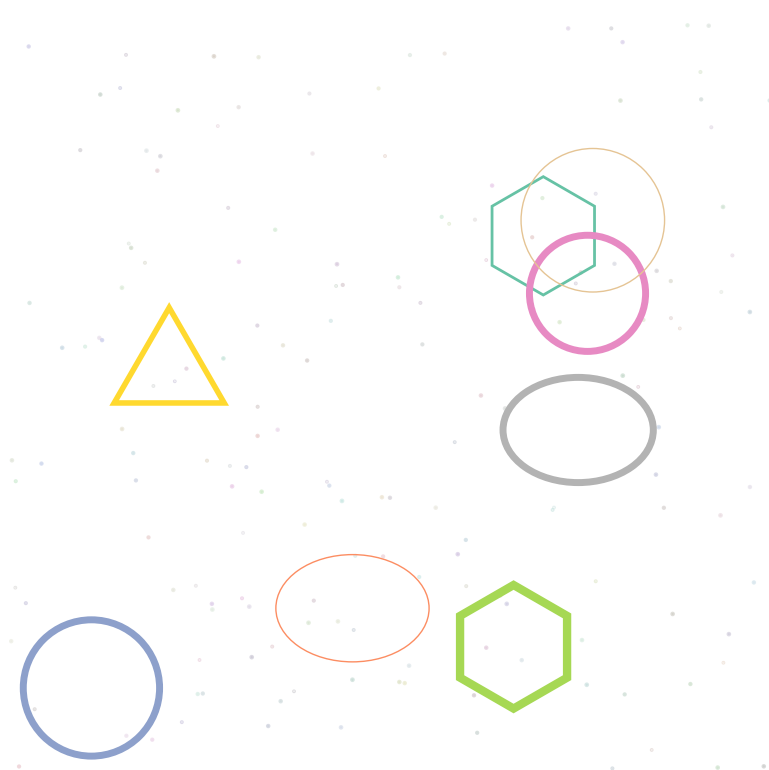[{"shape": "hexagon", "thickness": 1, "radius": 0.38, "center": [0.706, 0.694]}, {"shape": "oval", "thickness": 0.5, "radius": 0.5, "center": [0.458, 0.21]}, {"shape": "circle", "thickness": 2.5, "radius": 0.44, "center": [0.119, 0.107]}, {"shape": "circle", "thickness": 2.5, "radius": 0.38, "center": [0.763, 0.619]}, {"shape": "hexagon", "thickness": 3, "radius": 0.4, "center": [0.667, 0.16]}, {"shape": "triangle", "thickness": 2, "radius": 0.41, "center": [0.22, 0.518]}, {"shape": "circle", "thickness": 0.5, "radius": 0.47, "center": [0.77, 0.714]}, {"shape": "oval", "thickness": 2.5, "radius": 0.49, "center": [0.751, 0.442]}]